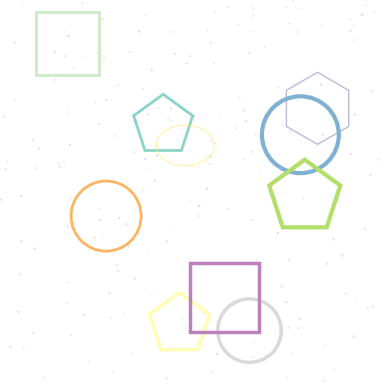[{"shape": "pentagon", "thickness": 2, "radius": 0.4, "center": [0.424, 0.674]}, {"shape": "pentagon", "thickness": 2.5, "radius": 0.41, "center": [0.466, 0.158]}, {"shape": "hexagon", "thickness": 1, "radius": 0.47, "center": [0.825, 0.719]}, {"shape": "circle", "thickness": 3, "radius": 0.5, "center": [0.78, 0.65]}, {"shape": "circle", "thickness": 2, "radius": 0.46, "center": [0.276, 0.439]}, {"shape": "pentagon", "thickness": 3, "radius": 0.49, "center": [0.792, 0.488]}, {"shape": "circle", "thickness": 2.5, "radius": 0.41, "center": [0.648, 0.141]}, {"shape": "square", "thickness": 2.5, "radius": 0.45, "center": [0.584, 0.227]}, {"shape": "square", "thickness": 2, "radius": 0.41, "center": [0.176, 0.887]}, {"shape": "oval", "thickness": 0.5, "radius": 0.38, "center": [0.481, 0.622]}]